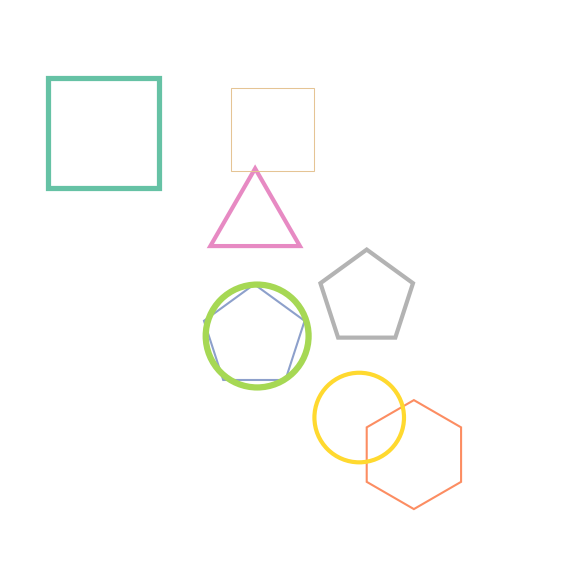[{"shape": "square", "thickness": 2.5, "radius": 0.48, "center": [0.179, 0.769]}, {"shape": "hexagon", "thickness": 1, "radius": 0.47, "center": [0.717, 0.212]}, {"shape": "pentagon", "thickness": 1, "radius": 0.46, "center": [0.44, 0.415]}, {"shape": "triangle", "thickness": 2, "radius": 0.45, "center": [0.442, 0.618]}, {"shape": "circle", "thickness": 3, "radius": 0.45, "center": [0.445, 0.417]}, {"shape": "circle", "thickness": 2, "radius": 0.39, "center": [0.622, 0.276]}, {"shape": "square", "thickness": 0.5, "radius": 0.36, "center": [0.472, 0.775]}, {"shape": "pentagon", "thickness": 2, "radius": 0.42, "center": [0.635, 0.483]}]